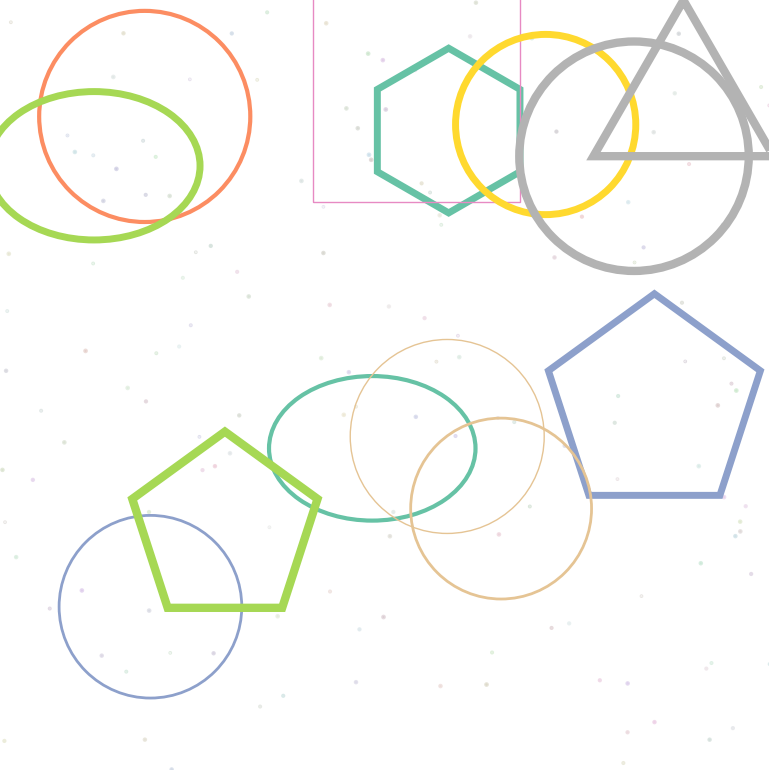[{"shape": "hexagon", "thickness": 2.5, "radius": 0.53, "center": [0.583, 0.83]}, {"shape": "oval", "thickness": 1.5, "radius": 0.67, "center": [0.483, 0.418]}, {"shape": "circle", "thickness": 1.5, "radius": 0.69, "center": [0.188, 0.849]}, {"shape": "pentagon", "thickness": 2.5, "radius": 0.72, "center": [0.85, 0.474]}, {"shape": "circle", "thickness": 1, "radius": 0.59, "center": [0.195, 0.212]}, {"shape": "square", "thickness": 0.5, "radius": 0.67, "center": [0.541, 0.872]}, {"shape": "oval", "thickness": 2.5, "radius": 0.69, "center": [0.122, 0.785]}, {"shape": "pentagon", "thickness": 3, "radius": 0.63, "center": [0.292, 0.313]}, {"shape": "circle", "thickness": 2.5, "radius": 0.59, "center": [0.709, 0.838]}, {"shape": "circle", "thickness": 1, "radius": 0.59, "center": [0.651, 0.34]}, {"shape": "circle", "thickness": 0.5, "radius": 0.63, "center": [0.581, 0.433]}, {"shape": "triangle", "thickness": 3, "radius": 0.67, "center": [0.888, 0.865]}, {"shape": "circle", "thickness": 3, "radius": 0.75, "center": [0.823, 0.797]}]